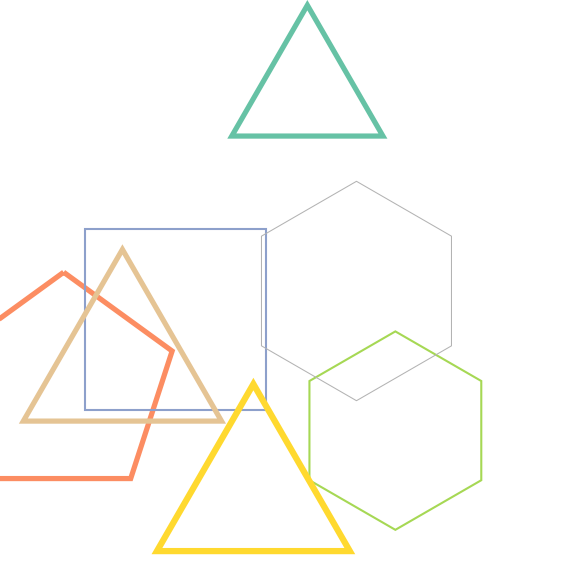[{"shape": "triangle", "thickness": 2.5, "radius": 0.76, "center": [0.532, 0.839]}, {"shape": "pentagon", "thickness": 2.5, "radius": 0.99, "center": [0.11, 0.33]}, {"shape": "square", "thickness": 1, "radius": 0.78, "center": [0.303, 0.446]}, {"shape": "hexagon", "thickness": 1, "radius": 0.86, "center": [0.685, 0.253]}, {"shape": "triangle", "thickness": 3, "radius": 0.96, "center": [0.439, 0.141]}, {"shape": "triangle", "thickness": 2.5, "radius": 0.99, "center": [0.212, 0.369]}, {"shape": "hexagon", "thickness": 0.5, "radius": 0.95, "center": [0.617, 0.495]}]